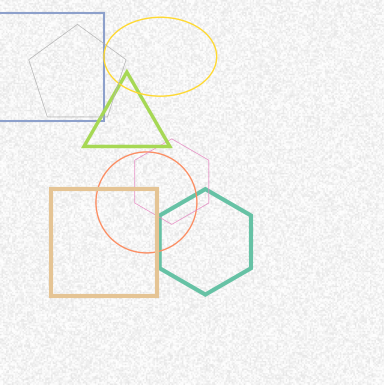[{"shape": "hexagon", "thickness": 3, "radius": 0.68, "center": [0.533, 0.372]}, {"shape": "circle", "thickness": 1, "radius": 0.66, "center": [0.38, 0.474]}, {"shape": "square", "thickness": 1.5, "radius": 0.7, "center": [0.13, 0.825]}, {"shape": "hexagon", "thickness": 0.5, "radius": 0.56, "center": [0.446, 0.528]}, {"shape": "triangle", "thickness": 2.5, "radius": 0.64, "center": [0.33, 0.684]}, {"shape": "oval", "thickness": 1, "radius": 0.73, "center": [0.416, 0.853]}, {"shape": "square", "thickness": 3, "radius": 0.69, "center": [0.27, 0.37]}, {"shape": "pentagon", "thickness": 0.5, "radius": 0.66, "center": [0.201, 0.804]}]